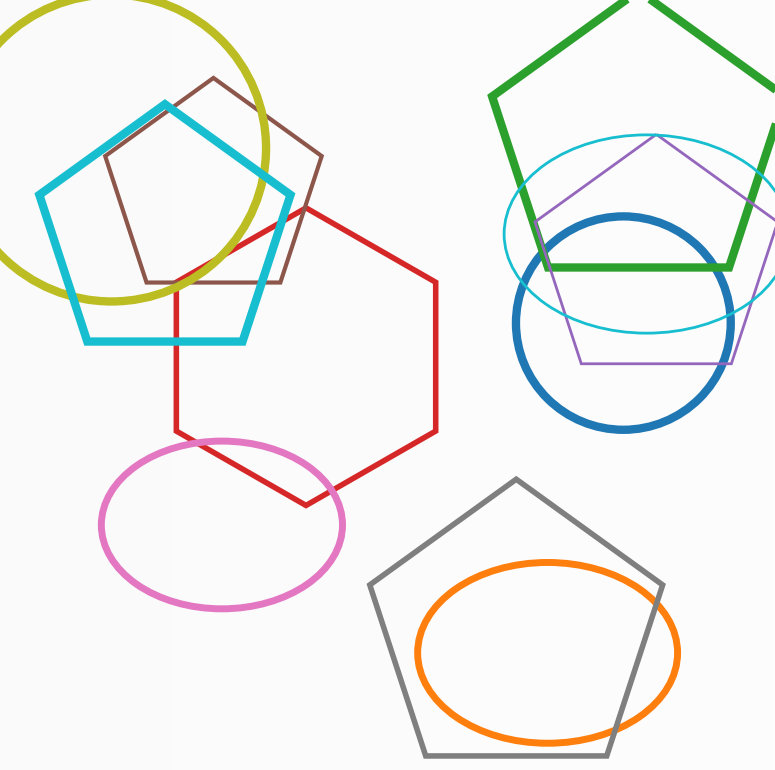[{"shape": "circle", "thickness": 3, "radius": 0.69, "center": [0.804, 0.58]}, {"shape": "oval", "thickness": 2.5, "radius": 0.84, "center": [0.707, 0.152]}, {"shape": "pentagon", "thickness": 3, "radius": 0.99, "center": [0.824, 0.813]}, {"shape": "hexagon", "thickness": 2, "radius": 0.97, "center": [0.395, 0.537]}, {"shape": "pentagon", "thickness": 1, "radius": 0.82, "center": [0.847, 0.661]}, {"shape": "pentagon", "thickness": 1.5, "radius": 0.73, "center": [0.275, 0.752]}, {"shape": "oval", "thickness": 2.5, "radius": 0.78, "center": [0.286, 0.318]}, {"shape": "pentagon", "thickness": 2, "radius": 0.99, "center": [0.666, 0.179]}, {"shape": "circle", "thickness": 3, "radius": 1.0, "center": [0.144, 0.808]}, {"shape": "oval", "thickness": 1, "radius": 0.92, "center": [0.834, 0.696]}, {"shape": "pentagon", "thickness": 3, "radius": 0.85, "center": [0.213, 0.694]}]